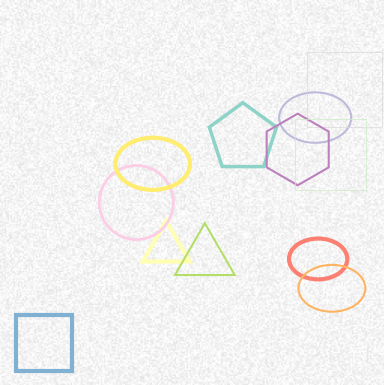[{"shape": "pentagon", "thickness": 2.5, "radius": 0.46, "center": [0.631, 0.641]}, {"shape": "triangle", "thickness": 3, "radius": 0.35, "center": [0.432, 0.356]}, {"shape": "oval", "thickness": 1.5, "radius": 0.47, "center": [0.819, 0.695]}, {"shape": "oval", "thickness": 3, "radius": 0.38, "center": [0.826, 0.327]}, {"shape": "square", "thickness": 3, "radius": 0.36, "center": [0.114, 0.108]}, {"shape": "oval", "thickness": 1.5, "radius": 0.43, "center": [0.862, 0.251]}, {"shape": "triangle", "thickness": 1.5, "radius": 0.45, "center": [0.532, 0.33]}, {"shape": "circle", "thickness": 2, "radius": 0.48, "center": [0.354, 0.474]}, {"shape": "square", "thickness": 0.5, "radius": 0.49, "center": [0.894, 0.768]}, {"shape": "hexagon", "thickness": 1.5, "radius": 0.47, "center": [0.773, 0.612]}, {"shape": "square", "thickness": 0.5, "radius": 0.46, "center": [0.859, 0.599]}, {"shape": "oval", "thickness": 3, "radius": 0.48, "center": [0.397, 0.575]}]